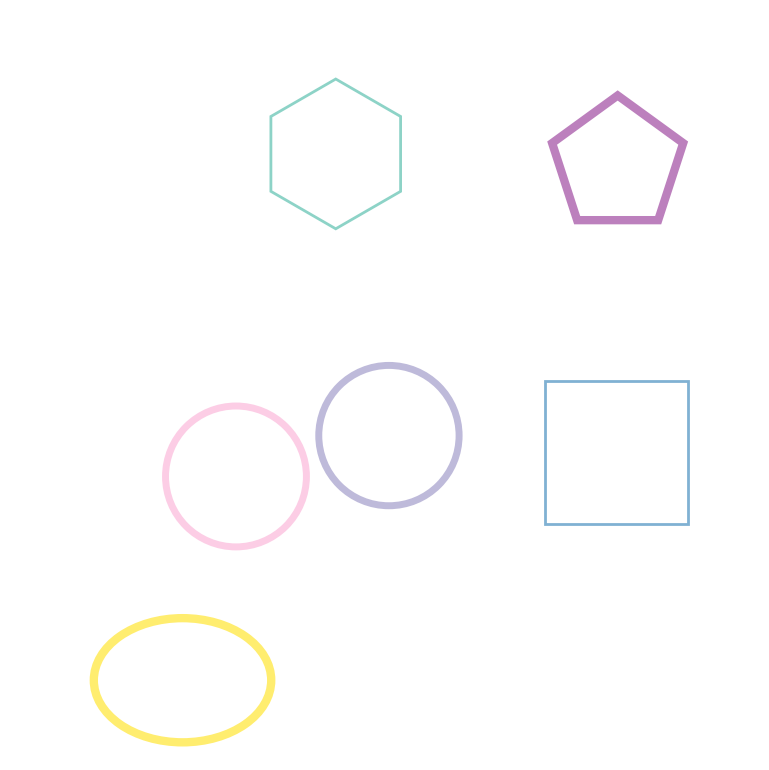[{"shape": "hexagon", "thickness": 1, "radius": 0.49, "center": [0.436, 0.8]}, {"shape": "circle", "thickness": 2.5, "radius": 0.46, "center": [0.505, 0.434]}, {"shape": "square", "thickness": 1, "radius": 0.46, "center": [0.8, 0.412]}, {"shape": "circle", "thickness": 2.5, "radius": 0.46, "center": [0.306, 0.381]}, {"shape": "pentagon", "thickness": 3, "radius": 0.45, "center": [0.802, 0.786]}, {"shape": "oval", "thickness": 3, "radius": 0.58, "center": [0.237, 0.117]}]